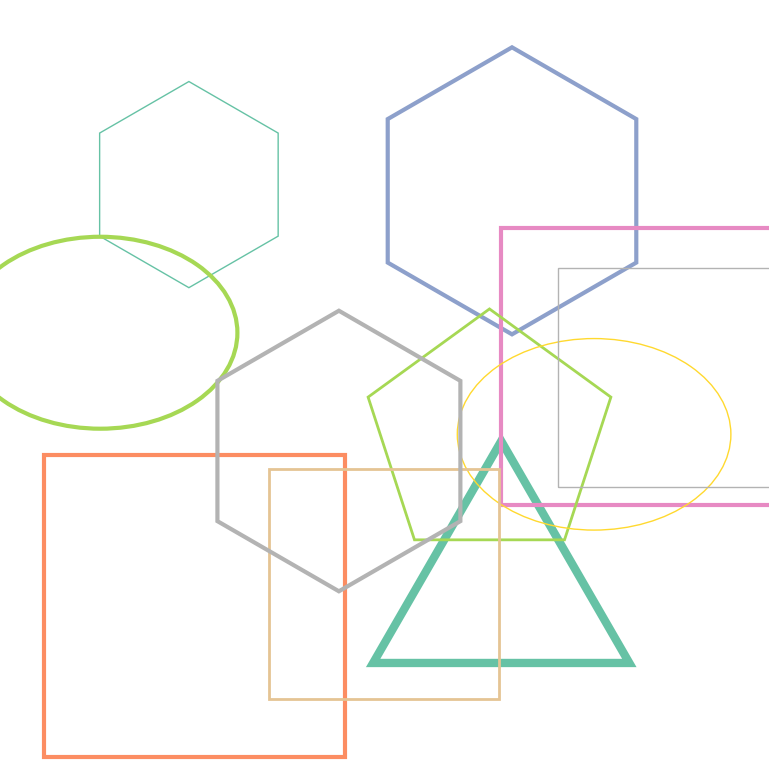[{"shape": "hexagon", "thickness": 0.5, "radius": 0.67, "center": [0.245, 0.76]}, {"shape": "triangle", "thickness": 3, "radius": 0.96, "center": [0.651, 0.235]}, {"shape": "square", "thickness": 1.5, "radius": 0.98, "center": [0.252, 0.213]}, {"shape": "hexagon", "thickness": 1.5, "radius": 0.93, "center": [0.665, 0.752]}, {"shape": "square", "thickness": 1.5, "radius": 0.9, "center": [0.83, 0.524]}, {"shape": "oval", "thickness": 1.5, "radius": 0.89, "center": [0.13, 0.568]}, {"shape": "pentagon", "thickness": 1, "radius": 0.83, "center": [0.636, 0.433]}, {"shape": "oval", "thickness": 0.5, "radius": 0.89, "center": [0.772, 0.436]}, {"shape": "square", "thickness": 1, "radius": 0.75, "center": [0.498, 0.242]}, {"shape": "hexagon", "thickness": 1.5, "radius": 0.91, "center": [0.44, 0.414]}, {"shape": "square", "thickness": 0.5, "radius": 0.71, "center": [0.868, 0.509]}]